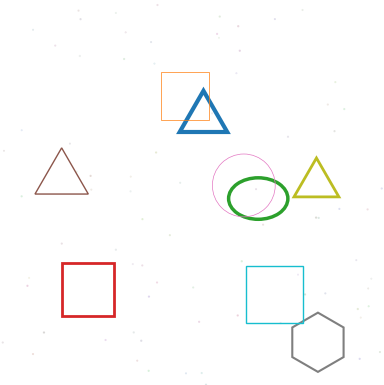[{"shape": "triangle", "thickness": 3, "radius": 0.36, "center": [0.528, 0.693]}, {"shape": "square", "thickness": 0.5, "radius": 0.31, "center": [0.481, 0.751]}, {"shape": "oval", "thickness": 2.5, "radius": 0.38, "center": [0.671, 0.484]}, {"shape": "square", "thickness": 2, "radius": 0.34, "center": [0.228, 0.248]}, {"shape": "triangle", "thickness": 1, "radius": 0.4, "center": [0.16, 0.536]}, {"shape": "circle", "thickness": 0.5, "radius": 0.41, "center": [0.633, 0.518]}, {"shape": "hexagon", "thickness": 1.5, "radius": 0.38, "center": [0.826, 0.111]}, {"shape": "triangle", "thickness": 2, "radius": 0.34, "center": [0.822, 0.522]}, {"shape": "square", "thickness": 1, "radius": 0.37, "center": [0.714, 0.235]}]